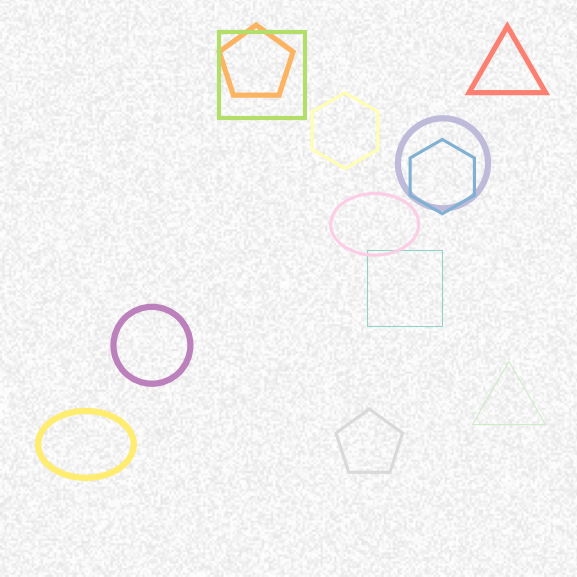[{"shape": "square", "thickness": 0.5, "radius": 0.33, "center": [0.7, 0.5]}, {"shape": "hexagon", "thickness": 1.5, "radius": 0.33, "center": [0.598, 0.773]}, {"shape": "circle", "thickness": 3, "radius": 0.39, "center": [0.767, 0.716]}, {"shape": "triangle", "thickness": 2.5, "radius": 0.38, "center": [0.879, 0.877]}, {"shape": "hexagon", "thickness": 1.5, "radius": 0.32, "center": [0.766, 0.693]}, {"shape": "pentagon", "thickness": 2.5, "radius": 0.34, "center": [0.444, 0.889]}, {"shape": "square", "thickness": 2, "radius": 0.37, "center": [0.454, 0.87]}, {"shape": "oval", "thickness": 1.5, "radius": 0.38, "center": [0.649, 0.611]}, {"shape": "pentagon", "thickness": 1.5, "radius": 0.3, "center": [0.639, 0.23]}, {"shape": "circle", "thickness": 3, "radius": 0.33, "center": [0.263, 0.401]}, {"shape": "triangle", "thickness": 0.5, "radius": 0.37, "center": [0.881, 0.3]}, {"shape": "oval", "thickness": 3, "radius": 0.41, "center": [0.149, 0.23]}]